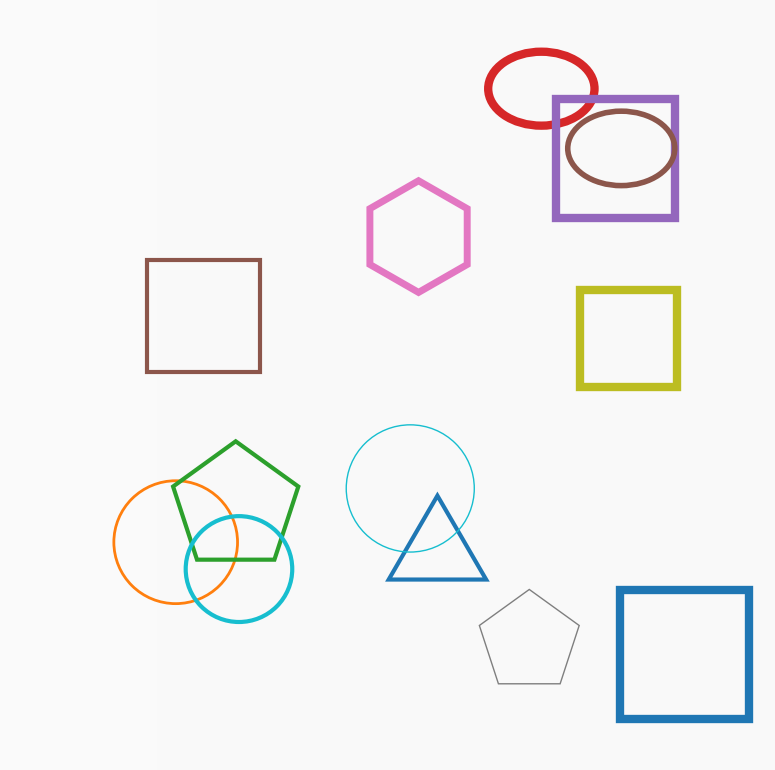[{"shape": "square", "thickness": 3, "radius": 0.42, "center": [0.884, 0.15]}, {"shape": "triangle", "thickness": 1.5, "radius": 0.36, "center": [0.564, 0.284]}, {"shape": "circle", "thickness": 1, "radius": 0.4, "center": [0.227, 0.296]}, {"shape": "pentagon", "thickness": 1.5, "radius": 0.42, "center": [0.304, 0.342]}, {"shape": "oval", "thickness": 3, "radius": 0.34, "center": [0.699, 0.885]}, {"shape": "square", "thickness": 3, "radius": 0.39, "center": [0.794, 0.794]}, {"shape": "oval", "thickness": 2, "radius": 0.35, "center": [0.802, 0.807]}, {"shape": "square", "thickness": 1.5, "radius": 0.37, "center": [0.263, 0.59]}, {"shape": "hexagon", "thickness": 2.5, "radius": 0.36, "center": [0.54, 0.693]}, {"shape": "pentagon", "thickness": 0.5, "radius": 0.34, "center": [0.683, 0.167]}, {"shape": "square", "thickness": 3, "radius": 0.31, "center": [0.811, 0.56]}, {"shape": "circle", "thickness": 1.5, "radius": 0.34, "center": [0.308, 0.261]}, {"shape": "circle", "thickness": 0.5, "radius": 0.41, "center": [0.529, 0.366]}]